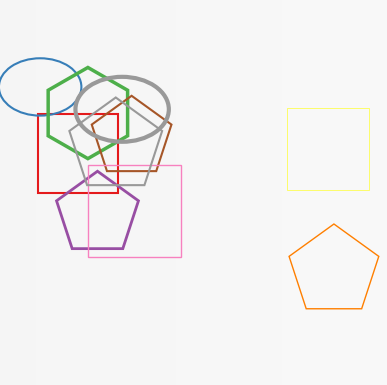[{"shape": "square", "thickness": 1.5, "radius": 0.51, "center": [0.202, 0.601]}, {"shape": "oval", "thickness": 1.5, "radius": 0.53, "center": [0.104, 0.774]}, {"shape": "hexagon", "thickness": 2.5, "radius": 0.59, "center": [0.227, 0.706]}, {"shape": "pentagon", "thickness": 2, "radius": 0.56, "center": [0.252, 0.444]}, {"shape": "pentagon", "thickness": 1, "radius": 0.61, "center": [0.862, 0.296]}, {"shape": "square", "thickness": 0.5, "radius": 0.53, "center": [0.847, 0.613]}, {"shape": "pentagon", "thickness": 1.5, "radius": 0.54, "center": [0.34, 0.643]}, {"shape": "square", "thickness": 1, "radius": 0.6, "center": [0.348, 0.452]}, {"shape": "pentagon", "thickness": 1.5, "radius": 0.63, "center": [0.299, 0.621]}, {"shape": "oval", "thickness": 3, "radius": 0.6, "center": [0.315, 0.716]}]